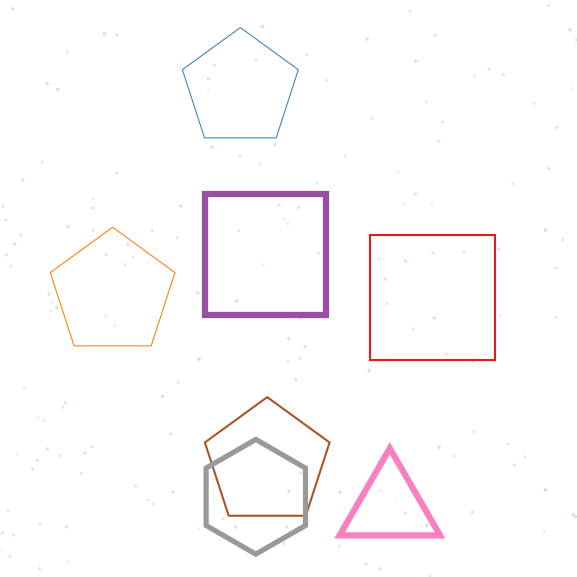[{"shape": "square", "thickness": 1, "radius": 0.54, "center": [0.748, 0.484]}, {"shape": "pentagon", "thickness": 0.5, "radius": 0.53, "center": [0.416, 0.846]}, {"shape": "square", "thickness": 3, "radius": 0.52, "center": [0.46, 0.559]}, {"shape": "pentagon", "thickness": 0.5, "radius": 0.57, "center": [0.195, 0.492]}, {"shape": "pentagon", "thickness": 1, "radius": 0.57, "center": [0.463, 0.198]}, {"shape": "triangle", "thickness": 3, "radius": 0.5, "center": [0.675, 0.122]}, {"shape": "hexagon", "thickness": 2.5, "radius": 0.5, "center": [0.443, 0.139]}]